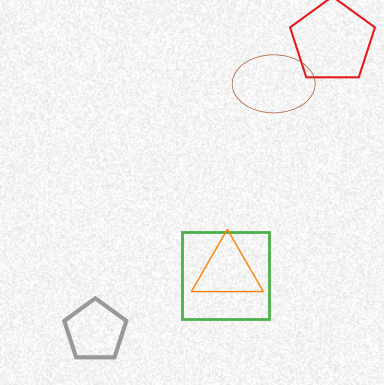[{"shape": "pentagon", "thickness": 1.5, "radius": 0.58, "center": [0.864, 0.893]}, {"shape": "square", "thickness": 2, "radius": 0.57, "center": [0.586, 0.284]}, {"shape": "triangle", "thickness": 1, "radius": 0.54, "center": [0.591, 0.297]}, {"shape": "oval", "thickness": 0.5, "radius": 0.54, "center": [0.711, 0.782]}, {"shape": "pentagon", "thickness": 3, "radius": 0.42, "center": [0.248, 0.14]}]